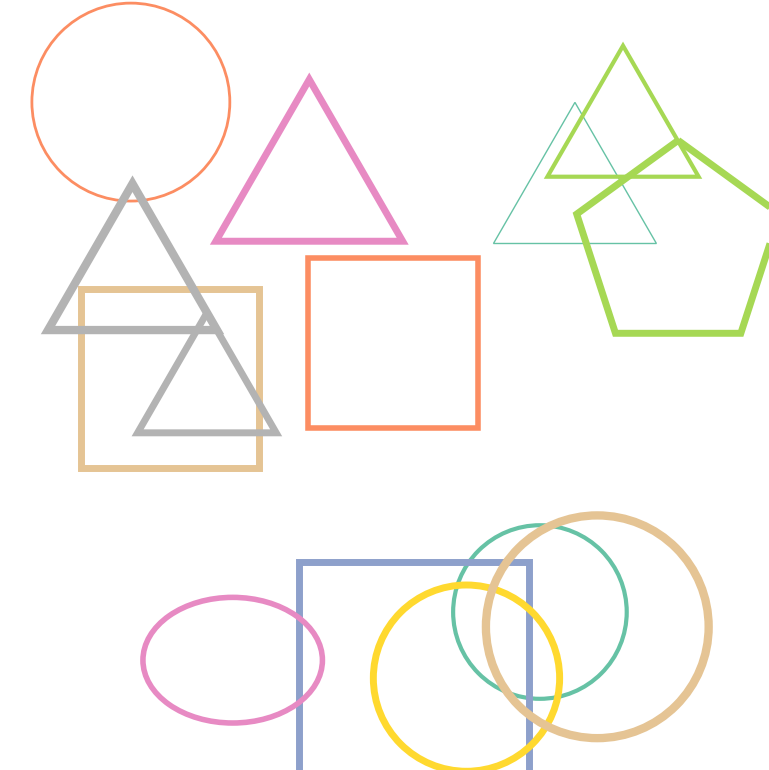[{"shape": "circle", "thickness": 1.5, "radius": 0.56, "center": [0.701, 0.205]}, {"shape": "triangle", "thickness": 0.5, "radius": 0.61, "center": [0.747, 0.745]}, {"shape": "circle", "thickness": 1, "radius": 0.64, "center": [0.17, 0.867]}, {"shape": "square", "thickness": 2, "radius": 0.55, "center": [0.51, 0.554]}, {"shape": "square", "thickness": 2.5, "radius": 0.75, "center": [0.538, 0.121]}, {"shape": "triangle", "thickness": 2.5, "radius": 0.7, "center": [0.402, 0.757]}, {"shape": "oval", "thickness": 2, "radius": 0.58, "center": [0.302, 0.143]}, {"shape": "pentagon", "thickness": 2.5, "radius": 0.69, "center": [0.881, 0.679]}, {"shape": "triangle", "thickness": 1.5, "radius": 0.57, "center": [0.809, 0.827]}, {"shape": "circle", "thickness": 2.5, "radius": 0.6, "center": [0.606, 0.119]}, {"shape": "circle", "thickness": 3, "radius": 0.72, "center": [0.776, 0.186]}, {"shape": "square", "thickness": 2.5, "radius": 0.58, "center": [0.221, 0.509]}, {"shape": "triangle", "thickness": 2.5, "radius": 0.52, "center": [0.269, 0.49]}, {"shape": "triangle", "thickness": 3, "radius": 0.63, "center": [0.172, 0.635]}]